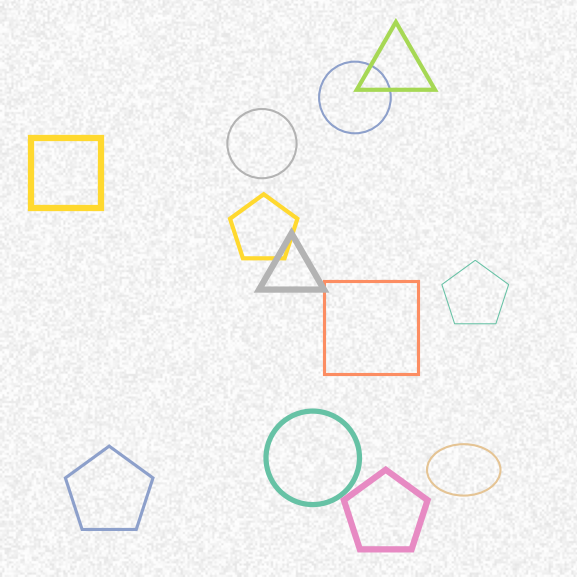[{"shape": "circle", "thickness": 2.5, "radius": 0.4, "center": [0.542, 0.206]}, {"shape": "pentagon", "thickness": 0.5, "radius": 0.3, "center": [0.823, 0.488]}, {"shape": "square", "thickness": 1.5, "radius": 0.41, "center": [0.643, 0.432]}, {"shape": "circle", "thickness": 1, "radius": 0.31, "center": [0.615, 0.83]}, {"shape": "pentagon", "thickness": 1.5, "radius": 0.4, "center": [0.189, 0.147]}, {"shape": "pentagon", "thickness": 3, "radius": 0.38, "center": [0.668, 0.11]}, {"shape": "triangle", "thickness": 2, "radius": 0.39, "center": [0.686, 0.883]}, {"shape": "square", "thickness": 3, "radius": 0.3, "center": [0.114, 0.699]}, {"shape": "pentagon", "thickness": 2, "radius": 0.31, "center": [0.457, 0.601]}, {"shape": "oval", "thickness": 1, "radius": 0.32, "center": [0.803, 0.185]}, {"shape": "triangle", "thickness": 3, "radius": 0.32, "center": [0.505, 0.53]}, {"shape": "circle", "thickness": 1, "radius": 0.3, "center": [0.454, 0.75]}]